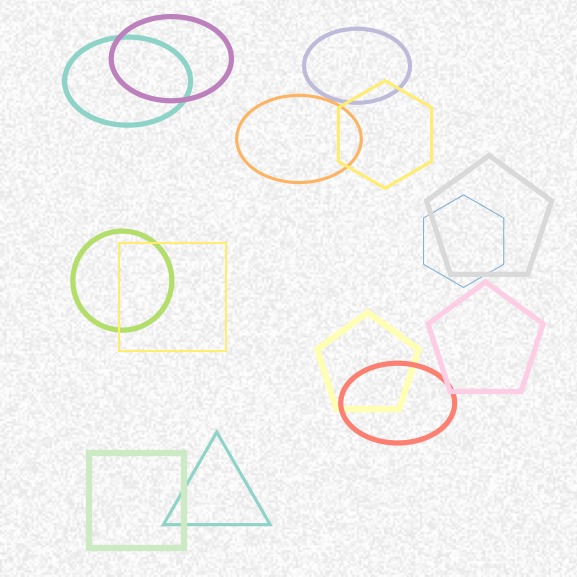[{"shape": "oval", "thickness": 2.5, "radius": 0.55, "center": [0.221, 0.859]}, {"shape": "triangle", "thickness": 1.5, "radius": 0.53, "center": [0.375, 0.144]}, {"shape": "pentagon", "thickness": 3, "radius": 0.46, "center": [0.637, 0.366]}, {"shape": "oval", "thickness": 2, "radius": 0.46, "center": [0.618, 0.885]}, {"shape": "oval", "thickness": 2.5, "radius": 0.49, "center": [0.689, 0.301]}, {"shape": "hexagon", "thickness": 0.5, "radius": 0.4, "center": [0.803, 0.582]}, {"shape": "oval", "thickness": 1.5, "radius": 0.54, "center": [0.518, 0.759]}, {"shape": "circle", "thickness": 2.5, "radius": 0.43, "center": [0.212, 0.513]}, {"shape": "pentagon", "thickness": 2.5, "radius": 0.52, "center": [0.841, 0.406]}, {"shape": "pentagon", "thickness": 2.5, "radius": 0.57, "center": [0.847, 0.616]}, {"shape": "oval", "thickness": 2.5, "radius": 0.52, "center": [0.297, 0.898]}, {"shape": "square", "thickness": 3, "radius": 0.41, "center": [0.237, 0.132]}, {"shape": "hexagon", "thickness": 1.5, "radius": 0.47, "center": [0.667, 0.766]}, {"shape": "square", "thickness": 1, "radius": 0.47, "center": [0.299, 0.485]}]